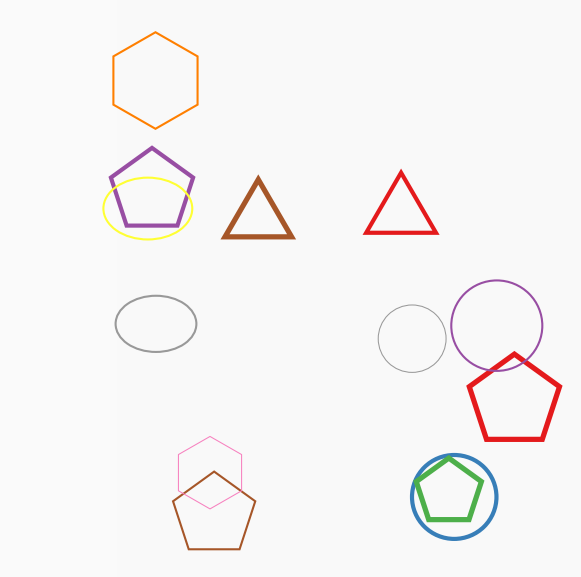[{"shape": "triangle", "thickness": 2, "radius": 0.35, "center": [0.69, 0.631]}, {"shape": "pentagon", "thickness": 2.5, "radius": 0.41, "center": [0.885, 0.304]}, {"shape": "circle", "thickness": 2, "radius": 0.36, "center": [0.781, 0.139]}, {"shape": "pentagon", "thickness": 2.5, "radius": 0.29, "center": [0.772, 0.147]}, {"shape": "pentagon", "thickness": 2, "radius": 0.37, "center": [0.262, 0.669]}, {"shape": "circle", "thickness": 1, "radius": 0.39, "center": [0.855, 0.435]}, {"shape": "hexagon", "thickness": 1, "radius": 0.42, "center": [0.267, 0.86]}, {"shape": "oval", "thickness": 1, "radius": 0.38, "center": [0.254, 0.638]}, {"shape": "triangle", "thickness": 2.5, "radius": 0.33, "center": [0.444, 0.622]}, {"shape": "pentagon", "thickness": 1, "radius": 0.37, "center": [0.368, 0.108]}, {"shape": "hexagon", "thickness": 0.5, "radius": 0.31, "center": [0.361, 0.181]}, {"shape": "circle", "thickness": 0.5, "radius": 0.29, "center": [0.709, 0.413]}, {"shape": "oval", "thickness": 1, "radius": 0.35, "center": [0.268, 0.438]}]